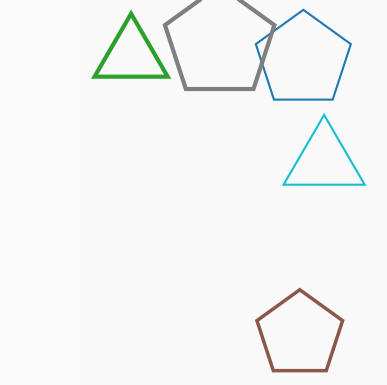[{"shape": "pentagon", "thickness": 1.5, "radius": 0.64, "center": [0.783, 0.846]}, {"shape": "triangle", "thickness": 3, "radius": 0.55, "center": [0.338, 0.855]}, {"shape": "pentagon", "thickness": 2.5, "radius": 0.58, "center": [0.774, 0.131]}, {"shape": "pentagon", "thickness": 3, "radius": 0.74, "center": [0.567, 0.889]}, {"shape": "triangle", "thickness": 1.5, "radius": 0.6, "center": [0.836, 0.581]}]